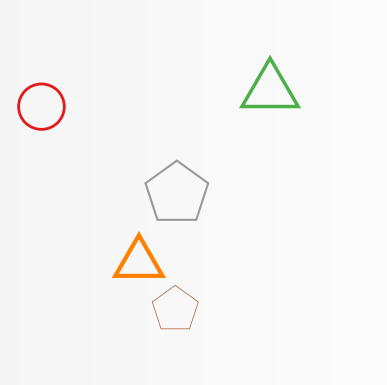[{"shape": "circle", "thickness": 2, "radius": 0.29, "center": [0.107, 0.723]}, {"shape": "triangle", "thickness": 2.5, "radius": 0.42, "center": [0.697, 0.765]}, {"shape": "triangle", "thickness": 3, "radius": 0.35, "center": [0.358, 0.319]}, {"shape": "pentagon", "thickness": 0.5, "radius": 0.31, "center": [0.452, 0.196]}, {"shape": "pentagon", "thickness": 1.5, "radius": 0.43, "center": [0.456, 0.498]}]